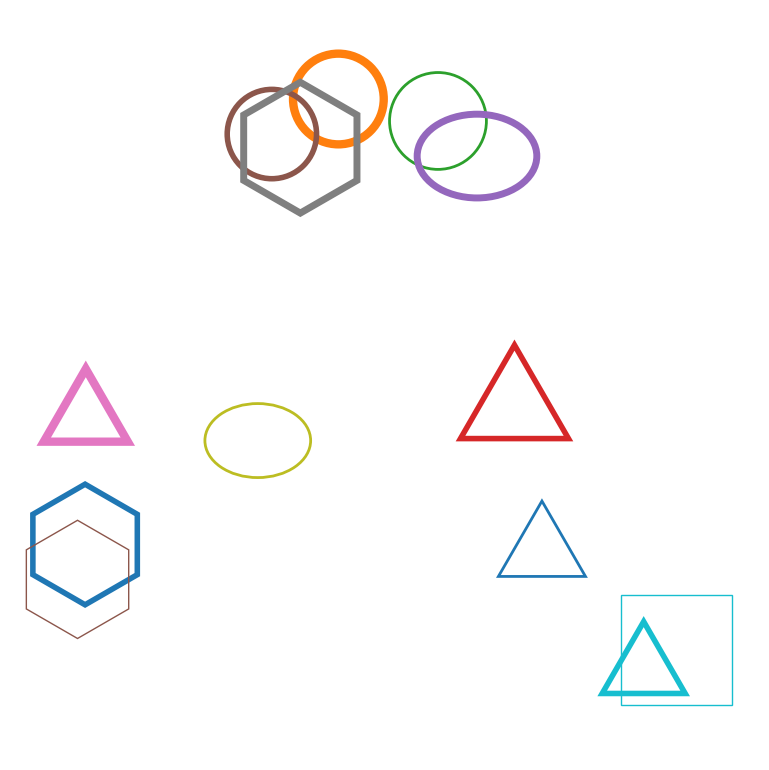[{"shape": "triangle", "thickness": 1, "radius": 0.33, "center": [0.704, 0.284]}, {"shape": "hexagon", "thickness": 2, "radius": 0.39, "center": [0.111, 0.293]}, {"shape": "circle", "thickness": 3, "radius": 0.29, "center": [0.439, 0.871]}, {"shape": "circle", "thickness": 1, "radius": 0.31, "center": [0.569, 0.843]}, {"shape": "triangle", "thickness": 2, "radius": 0.4, "center": [0.668, 0.471]}, {"shape": "oval", "thickness": 2.5, "radius": 0.39, "center": [0.619, 0.797]}, {"shape": "hexagon", "thickness": 0.5, "radius": 0.38, "center": [0.101, 0.248]}, {"shape": "circle", "thickness": 2, "radius": 0.29, "center": [0.353, 0.826]}, {"shape": "triangle", "thickness": 3, "radius": 0.32, "center": [0.111, 0.458]}, {"shape": "hexagon", "thickness": 2.5, "radius": 0.42, "center": [0.39, 0.808]}, {"shape": "oval", "thickness": 1, "radius": 0.34, "center": [0.335, 0.428]}, {"shape": "square", "thickness": 0.5, "radius": 0.36, "center": [0.878, 0.156]}, {"shape": "triangle", "thickness": 2, "radius": 0.31, "center": [0.836, 0.13]}]